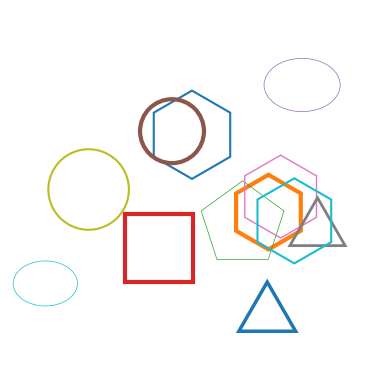[{"shape": "hexagon", "thickness": 1.5, "radius": 0.57, "center": [0.499, 0.65]}, {"shape": "triangle", "thickness": 2.5, "radius": 0.43, "center": [0.694, 0.182]}, {"shape": "hexagon", "thickness": 3, "radius": 0.49, "center": [0.697, 0.449]}, {"shape": "pentagon", "thickness": 0.5, "radius": 0.57, "center": [0.63, 0.417]}, {"shape": "square", "thickness": 3, "radius": 0.44, "center": [0.414, 0.357]}, {"shape": "oval", "thickness": 0.5, "radius": 0.49, "center": [0.785, 0.779]}, {"shape": "circle", "thickness": 3, "radius": 0.42, "center": [0.447, 0.659]}, {"shape": "hexagon", "thickness": 1, "radius": 0.54, "center": [0.729, 0.489]}, {"shape": "triangle", "thickness": 2, "radius": 0.41, "center": [0.825, 0.403]}, {"shape": "circle", "thickness": 1.5, "radius": 0.52, "center": [0.23, 0.508]}, {"shape": "hexagon", "thickness": 1.5, "radius": 0.55, "center": [0.765, 0.426]}, {"shape": "oval", "thickness": 0.5, "radius": 0.42, "center": [0.118, 0.264]}]